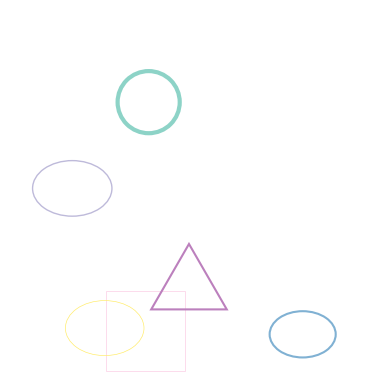[{"shape": "circle", "thickness": 3, "radius": 0.4, "center": [0.386, 0.735]}, {"shape": "oval", "thickness": 1, "radius": 0.52, "center": [0.188, 0.511]}, {"shape": "oval", "thickness": 1.5, "radius": 0.43, "center": [0.786, 0.132]}, {"shape": "square", "thickness": 0.5, "radius": 0.52, "center": [0.378, 0.14]}, {"shape": "triangle", "thickness": 1.5, "radius": 0.57, "center": [0.491, 0.253]}, {"shape": "oval", "thickness": 0.5, "radius": 0.51, "center": [0.272, 0.148]}]